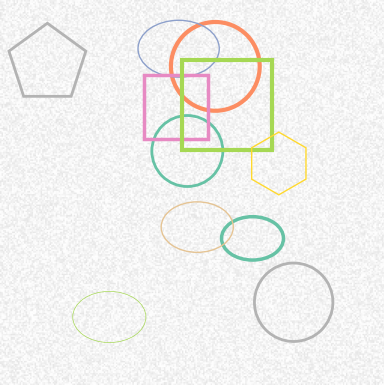[{"shape": "oval", "thickness": 2.5, "radius": 0.4, "center": [0.656, 0.381]}, {"shape": "circle", "thickness": 2, "radius": 0.46, "center": [0.487, 0.608]}, {"shape": "circle", "thickness": 3, "radius": 0.58, "center": [0.559, 0.828]}, {"shape": "oval", "thickness": 1, "radius": 0.53, "center": [0.464, 0.874]}, {"shape": "square", "thickness": 2.5, "radius": 0.42, "center": [0.456, 0.723]}, {"shape": "oval", "thickness": 0.5, "radius": 0.48, "center": [0.284, 0.177]}, {"shape": "square", "thickness": 3, "radius": 0.59, "center": [0.589, 0.726]}, {"shape": "hexagon", "thickness": 1, "radius": 0.41, "center": [0.724, 0.575]}, {"shape": "oval", "thickness": 1, "radius": 0.47, "center": [0.512, 0.41]}, {"shape": "circle", "thickness": 2, "radius": 0.51, "center": [0.763, 0.215]}, {"shape": "pentagon", "thickness": 2, "radius": 0.52, "center": [0.123, 0.835]}]